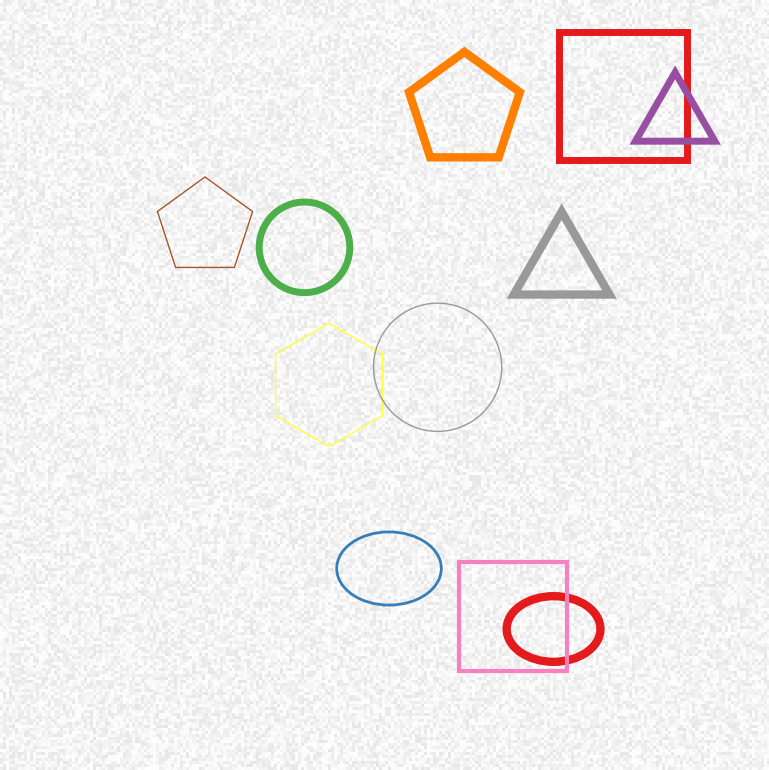[{"shape": "square", "thickness": 2.5, "radius": 0.42, "center": [0.809, 0.875]}, {"shape": "oval", "thickness": 3, "radius": 0.3, "center": [0.719, 0.183]}, {"shape": "oval", "thickness": 1, "radius": 0.34, "center": [0.505, 0.262]}, {"shape": "circle", "thickness": 2.5, "radius": 0.29, "center": [0.395, 0.679]}, {"shape": "triangle", "thickness": 2.5, "radius": 0.3, "center": [0.877, 0.846]}, {"shape": "pentagon", "thickness": 3, "radius": 0.38, "center": [0.603, 0.857]}, {"shape": "hexagon", "thickness": 0.5, "radius": 0.4, "center": [0.427, 0.5]}, {"shape": "pentagon", "thickness": 0.5, "radius": 0.32, "center": [0.266, 0.705]}, {"shape": "square", "thickness": 1.5, "radius": 0.35, "center": [0.666, 0.199]}, {"shape": "triangle", "thickness": 3, "radius": 0.36, "center": [0.729, 0.653]}, {"shape": "circle", "thickness": 0.5, "radius": 0.42, "center": [0.568, 0.523]}]